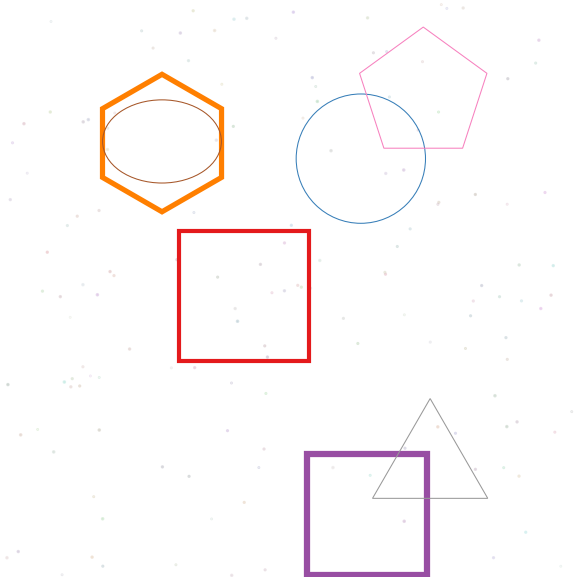[{"shape": "square", "thickness": 2, "radius": 0.56, "center": [0.422, 0.487]}, {"shape": "circle", "thickness": 0.5, "radius": 0.56, "center": [0.625, 0.724]}, {"shape": "square", "thickness": 3, "radius": 0.52, "center": [0.635, 0.108]}, {"shape": "hexagon", "thickness": 2.5, "radius": 0.6, "center": [0.281, 0.751]}, {"shape": "oval", "thickness": 0.5, "radius": 0.51, "center": [0.281, 0.754]}, {"shape": "pentagon", "thickness": 0.5, "radius": 0.58, "center": [0.733, 0.836]}, {"shape": "triangle", "thickness": 0.5, "radius": 0.58, "center": [0.745, 0.194]}]